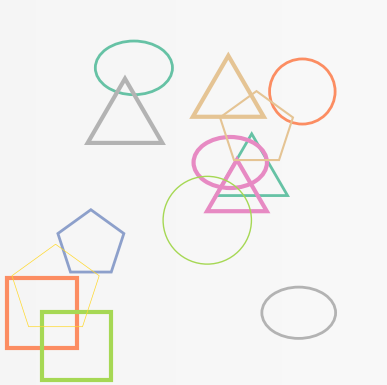[{"shape": "triangle", "thickness": 2, "radius": 0.53, "center": [0.65, 0.545]}, {"shape": "oval", "thickness": 2, "radius": 0.5, "center": [0.346, 0.824]}, {"shape": "circle", "thickness": 2, "radius": 0.42, "center": [0.78, 0.762]}, {"shape": "square", "thickness": 3, "radius": 0.45, "center": [0.108, 0.188]}, {"shape": "pentagon", "thickness": 2, "radius": 0.45, "center": [0.235, 0.366]}, {"shape": "triangle", "thickness": 3, "radius": 0.45, "center": [0.611, 0.496]}, {"shape": "oval", "thickness": 3, "radius": 0.47, "center": [0.594, 0.578]}, {"shape": "square", "thickness": 3, "radius": 0.44, "center": [0.197, 0.102]}, {"shape": "circle", "thickness": 1, "radius": 0.57, "center": [0.535, 0.428]}, {"shape": "pentagon", "thickness": 0.5, "radius": 0.59, "center": [0.143, 0.247]}, {"shape": "triangle", "thickness": 3, "radius": 0.53, "center": [0.589, 0.75]}, {"shape": "pentagon", "thickness": 1.5, "radius": 0.49, "center": [0.662, 0.664]}, {"shape": "oval", "thickness": 2, "radius": 0.48, "center": [0.771, 0.188]}, {"shape": "triangle", "thickness": 3, "radius": 0.56, "center": [0.323, 0.684]}]